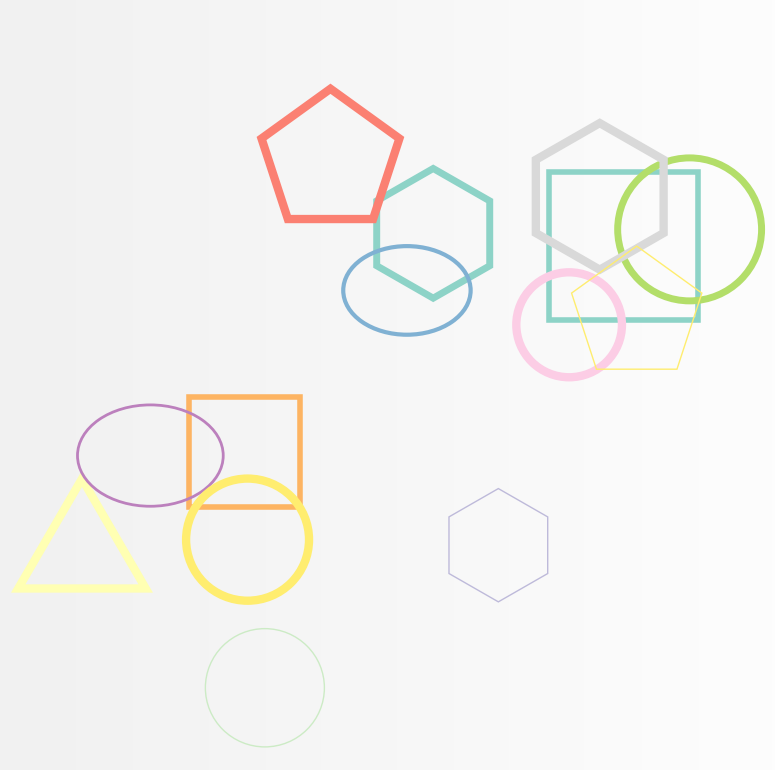[{"shape": "hexagon", "thickness": 2.5, "radius": 0.42, "center": [0.559, 0.697]}, {"shape": "square", "thickness": 2, "radius": 0.48, "center": [0.804, 0.681]}, {"shape": "triangle", "thickness": 3, "radius": 0.47, "center": [0.106, 0.283]}, {"shape": "hexagon", "thickness": 0.5, "radius": 0.37, "center": [0.643, 0.292]}, {"shape": "pentagon", "thickness": 3, "radius": 0.47, "center": [0.426, 0.791]}, {"shape": "oval", "thickness": 1.5, "radius": 0.41, "center": [0.525, 0.623]}, {"shape": "square", "thickness": 2, "radius": 0.36, "center": [0.315, 0.413]}, {"shape": "circle", "thickness": 2.5, "radius": 0.46, "center": [0.89, 0.702]}, {"shape": "circle", "thickness": 3, "radius": 0.34, "center": [0.734, 0.578]}, {"shape": "hexagon", "thickness": 3, "radius": 0.48, "center": [0.774, 0.745]}, {"shape": "oval", "thickness": 1, "radius": 0.47, "center": [0.194, 0.408]}, {"shape": "circle", "thickness": 0.5, "radius": 0.38, "center": [0.342, 0.107]}, {"shape": "pentagon", "thickness": 0.5, "radius": 0.44, "center": [0.822, 0.592]}, {"shape": "circle", "thickness": 3, "radius": 0.4, "center": [0.319, 0.299]}]